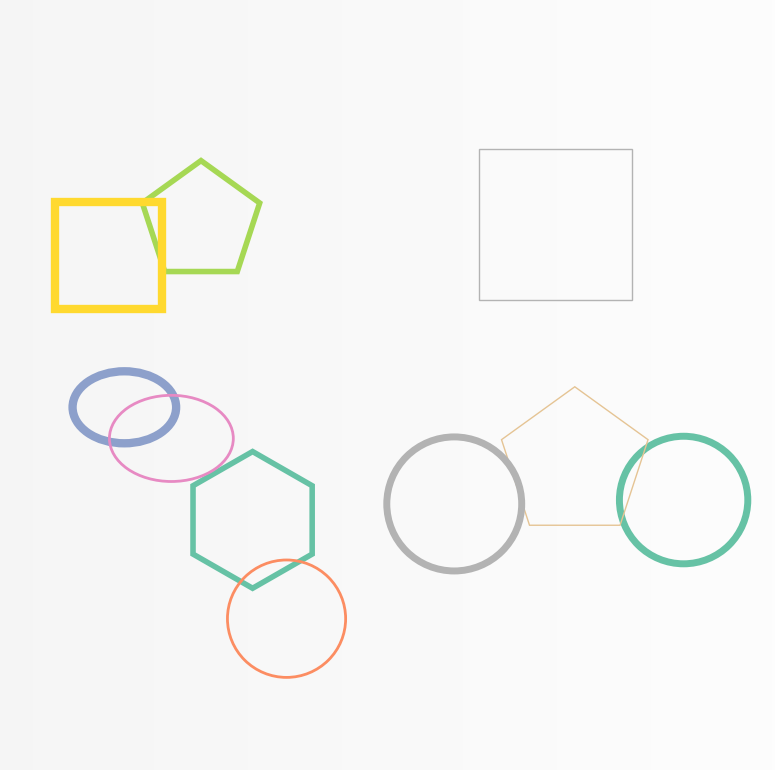[{"shape": "hexagon", "thickness": 2, "radius": 0.44, "center": [0.326, 0.325]}, {"shape": "circle", "thickness": 2.5, "radius": 0.41, "center": [0.882, 0.351]}, {"shape": "circle", "thickness": 1, "radius": 0.38, "center": [0.37, 0.197]}, {"shape": "oval", "thickness": 3, "radius": 0.33, "center": [0.16, 0.471]}, {"shape": "oval", "thickness": 1, "radius": 0.4, "center": [0.221, 0.431]}, {"shape": "pentagon", "thickness": 2, "radius": 0.4, "center": [0.259, 0.712]}, {"shape": "square", "thickness": 3, "radius": 0.35, "center": [0.14, 0.669]}, {"shape": "pentagon", "thickness": 0.5, "radius": 0.5, "center": [0.742, 0.398]}, {"shape": "square", "thickness": 0.5, "radius": 0.49, "center": [0.717, 0.708]}, {"shape": "circle", "thickness": 2.5, "radius": 0.44, "center": [0.586, 0.346]}]